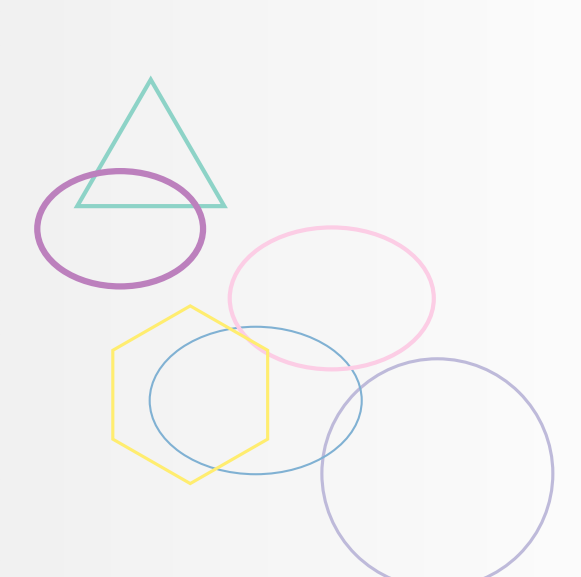[{"shape": "triangle", "thickness": 2, "radius": 0.73, "center": [0.259, 0.715]}, {"shape": "circle", "thickness": 1.5, "radius": 0.99, "center": [0.752, 0.179]}, {"shape": "oval", "thickness": 1, "radius": 0.91, "center": [0.44, 0.306]}, {"shape": "oval", "thickness": 2, "radius": 0.88, "center": [0.571, 0.482]}, {"shape": "oval", "thickness": 3, "radius": 0.71, "center": [0.207, 0.603]}, {"shape": "hexagon", "thickness": 1.5, "radius": 0.77, "center": [0.327, 0.316]}]